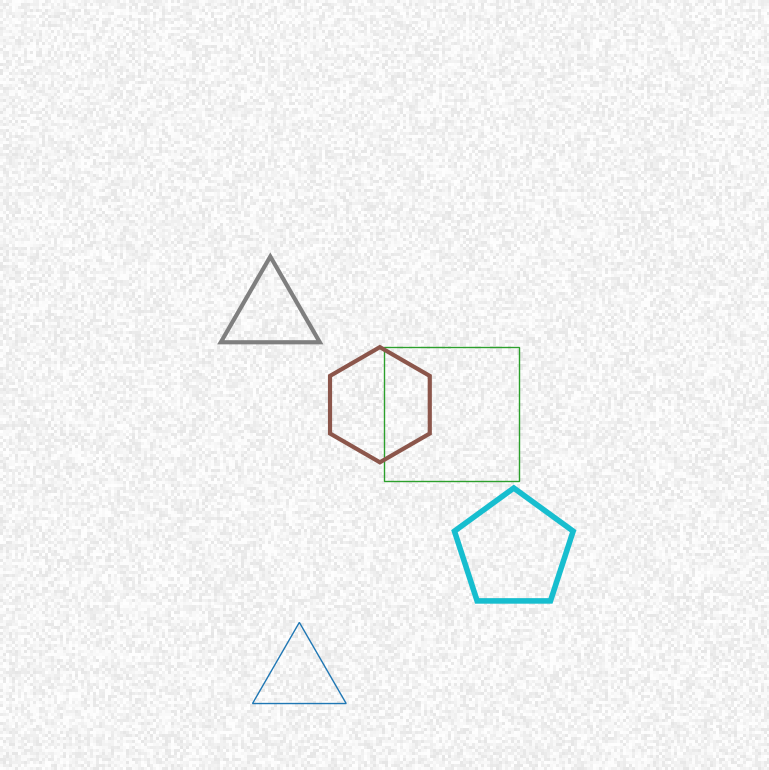[{"shape": "triangle", "thickness": 0.5, "radius": 0.35, "center": [0.389, 0.121]}, {"shape": "square", "thickness": 0.5, "radius": 0.44, "center": [0.586, 0.462]}, {"shape": "hexagon", "thickness": 1.5, "radius": 0.37, "center": [0.493, 0.474]}, {"shape": "triangle", "thickness": 1.5, "radius": 0.37, "center": [0.351, 0.593]}, {"shape": "pentagon", "thickness": 2, "radius": 0.41, "center": [0.667, 0.285]}]